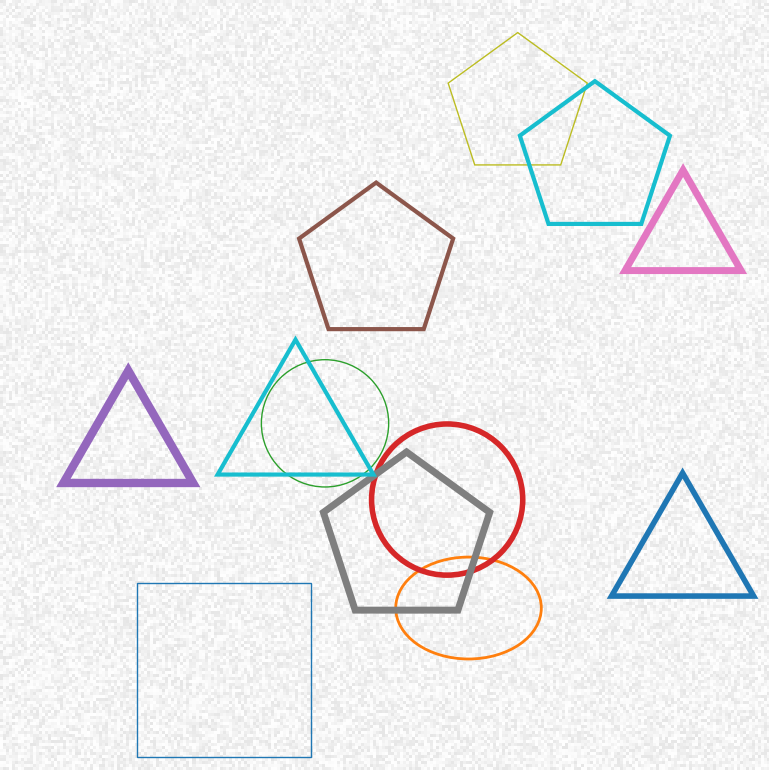[{"shape": "square", "thickness": 0.5, "radius": 0.56, "center": [0.291, 0.13]}, {"shape": "triangle", "thickness": 2, "radius": 0.53, "center": [0.886, 0.279]}, {"shape": "oval", "thickness": 1, "radius": 0.47, "center": [0.608, 0.21]}, {"shape": "circle", "thickness": 0.5, "radius": 0.41, "center": [0.422, 0.45]}, {"shape": "circle", "thickness": 2, "radius": 0.49, "center": [0.581, 0.351]}, {"shape": "triangle", "thickness": 3, "radius": 0.49, "center": [0.167, 0.421]}, {"shape": "pentagon", "thickness": 1.5, "radius": 0.53, "center": [0.488, 0.658]}, {"shape": "triangle", "thickness": 2.5, "radius": 0.43, "center": [0.887, 0.692]}, {"shape": "pentagon", "thickness": 2.5, "radius": 0.57, "center": [0.528, 0.299]}, {"shape": "pentagon", "thickness": 0.5, "radius": 0.48, "center": [0.672, 0.863]}, {"shape": "pentagon", "thickness": 1.5, "radius": 0.51, "center": [0.773, 0.792]}, {"shape": "triangle", "thickness": 1.5, "radius": 0.58, "center": [0.384, 0.442]}]